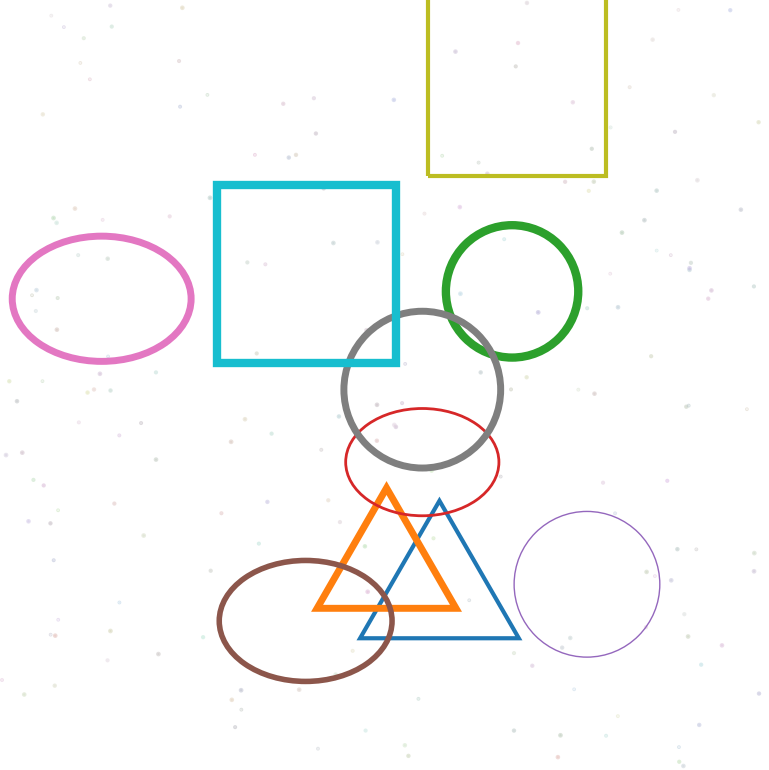[{"shape": "triangle", "thickness": 1.5, "radius": 0.6, "center": [0.571, 0.231]}, {"shape": "triangle", "thickness": 2.5, "radius": 0.52, "center": [0.502, 0.262]}, {"shape": "circle", "thickness": 3, "radius": 0.43, "center": [0.665, 0.622]}, {"shape": "oval", "thickness": 1, "radius": 0.5, "center": [0.548, 0.4]}, {"shape": "circle", "thickness": 0.5, "radius": 0.47, "center": [0.762, 0.241]}, {"shape": "oval", "thickness": 2, "radius": 0.56, "center": [0.397, 0.194]}, {"shape": "oval", "thickness": 2.5, "radius": 0.58, "center": [0.132, 0.612]}, {"shape": "circle", "thickness": 2.5, "radius": 0.51, "center": [0.548, 0.494]}, {"shape": "square", "thickness": 1.5, "radius": 0.58, "center": [0.672, 0.887]}, {"shape": "square", "thickness": 3, "radius": 0.58, "center": [0.398, 0.644]}]